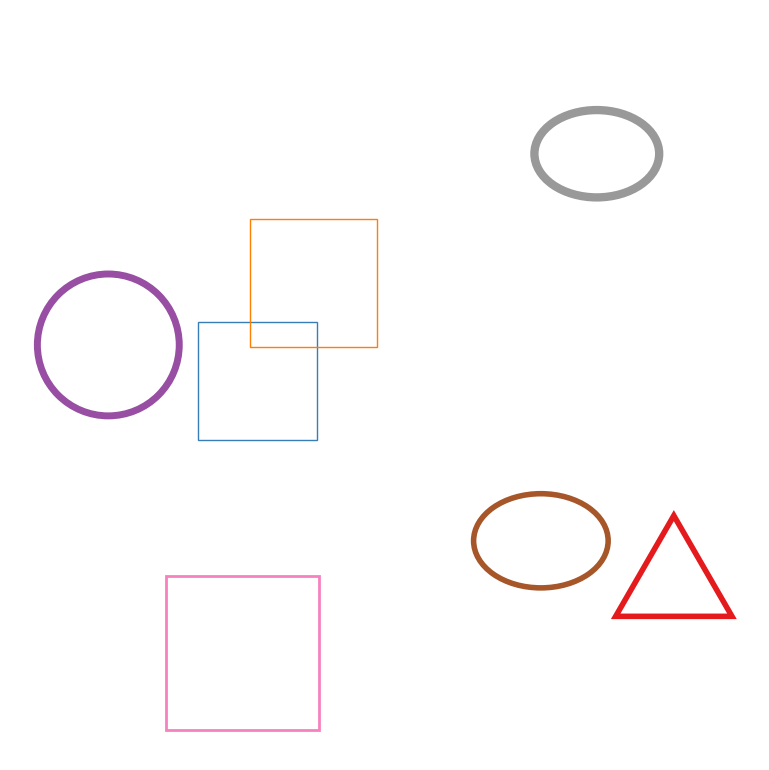[{"shape": "triangle", "thickness": 2, "radius": 0.44, "center": [0.875, 0.243]}, {"shape": "square", "thickness": 0.5, "radius": 0.38, "center": [0.335, 0.505]}, {"shape": "circle", "thickness": 2.5, "radius": 0.46, "center": [0.141, 0.552]}, {"shape": "square", "thickness": 0.5, "radius": 0.41, "center": [0.407, 0.633]}, {"shape": "oval", "thickness": 2, "radius": 0.44, "center": [0.702, 0.298]}, {"shape": "square", "thickness": 1, "radius": 0.5, "center": [0.315, 0.152]}, {"shape": "oval", "thickness": 3, "radius": 0.41, "center": [0.775, 0.8]}]